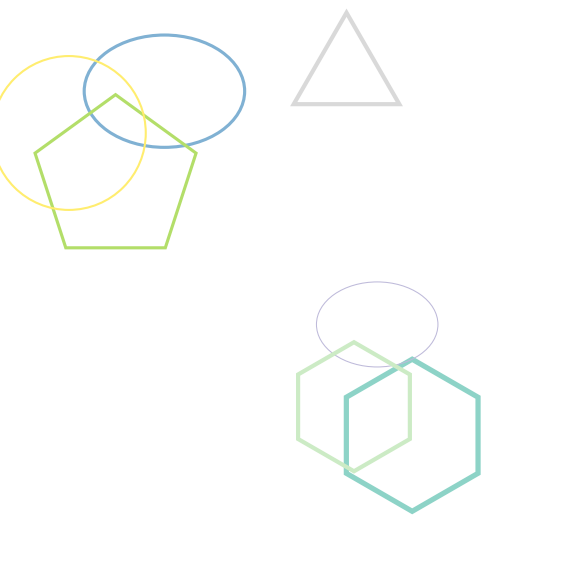[{"shape": "hexagon", "thickness": 2.5, "radius": 0.66, "center": [0.714, 0.245]}, {"shape": "oval", "thickness": 0.5, "radius": 0.53, "center": [0.653, 0.437]}, {"shape": "oval", "thickness": 1.5, "radius": 0.69, "center": [0.285, 0.841]}, {"shape": "pentagon", "thickness": 1.5, "radius": 0.73, "center": [0.2, 0.689]}, {"shape": "triangle", "thickness": 2, "radius": 0.53, "center": [0.6, 0.872]}, {"shape": "hexagon", "thickness": 2, "radius": 0.56, "center": [0.613, 0.295]}, {"shape": "circle", "thickness": 1, "radius": 0.67, "center": [0.119, 0.769]}]